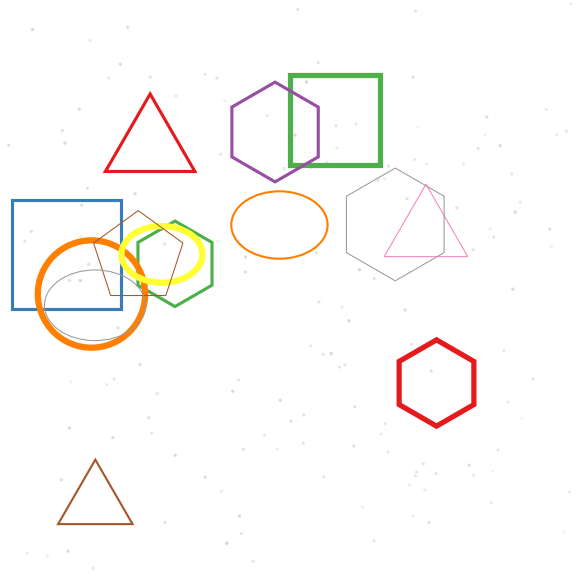[{"shape": "triangle", "thickness": 1.5, "radius": 0.45, "center": [0.26, 0.747]}, {"shape": "hexagon", "thickness": 2.5, "radius": 0.37, "center": [0.756, 0.336]}, {"shape": "square", "thickness": 1.5, "radius": 0.47, "center": [0.115, 0.559]}, {"shape": "hexagon", "thickness": 1.5, "radius": 0.37, "center": [0.303, 0.542]}, {"shape": "square", "thickness": 2.5, "radius": 0.39, "center": [0.58, 0.791]}, {"shape": "hexagon", "thickness": 1.5, "radius": 0.43, "center": [0.476, 0.771]}, {"shape": "circle", "thickness": 3, "radius": 0.46, "center": [0.158, 0.49]}, {"shape": "oval", "thickness": 1, "radius": 0.42, "center": [0.484, 0.61]}, {"shape": "oval", "thickness": 3, "radius": 0.35, "center": [0.28, 0.559]}, {"shape": "triangle", "thickness": 1, "radius": 0.37, "center": [0.165, 0.129]}, {"shape": "pentagon", "thickness": 0.5, "radius": 0.41, "center": [0.239, 0.553]}, {"shape": "triangle", "thickness": 0.5, "radius": 0.42, "center": [0.738, 0.597]}, {"shape": "hexagon", "thickness": 0.5, "radius": 0.49, "center": [0.684, 0.611]}, {"shape": "oval", "thickness": 0.5, "radius": 0.44, "center": [0.164, 0.471]}]